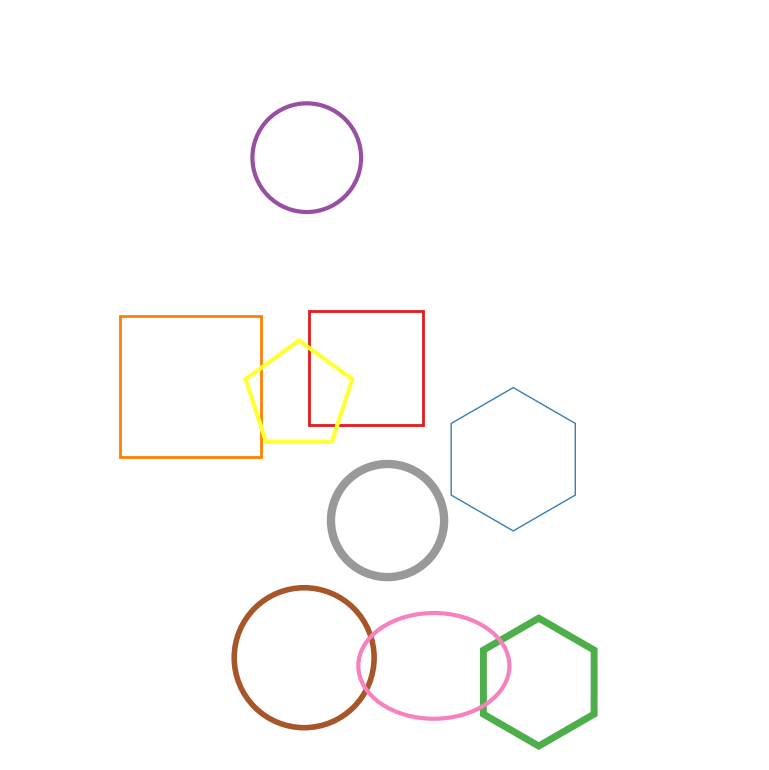[{"shape": "square", "thickness": 1, "radius": 0.37, "center": [0.476, 0.522]}, {"shape": "hexagon", "thickness": 0.5, "radius": 0.47, "center": [0.667, 0.404]}, {"shape": "hexagon", "thickness": 2.5, "radius": 0.42, "center": [0.7, 0.114]}, {"shape": "circle", "thickness": 1.5, "radius": 0.35, "center": [0.398, 0.795]}, {"shape": "square", "thickness": 1, "radius": 0.46, "center": [0.248, 0.498]}, {"shape": "pentagon", "thickness": 1.5, "radius": 0.36, "center": [0.388, 0.485]}, {"shape": "circle", "thickness": 2, "radius": 0.45, "center": [0.395, 0.146]}, {"shape": "oval", "thickness": 1.5, "radius": 0.49, "center": [0.563, 0.135]}, {"shape": "circle", "thickness": 3, "radius": 0.37, "center": [0.503, 0.324]}]